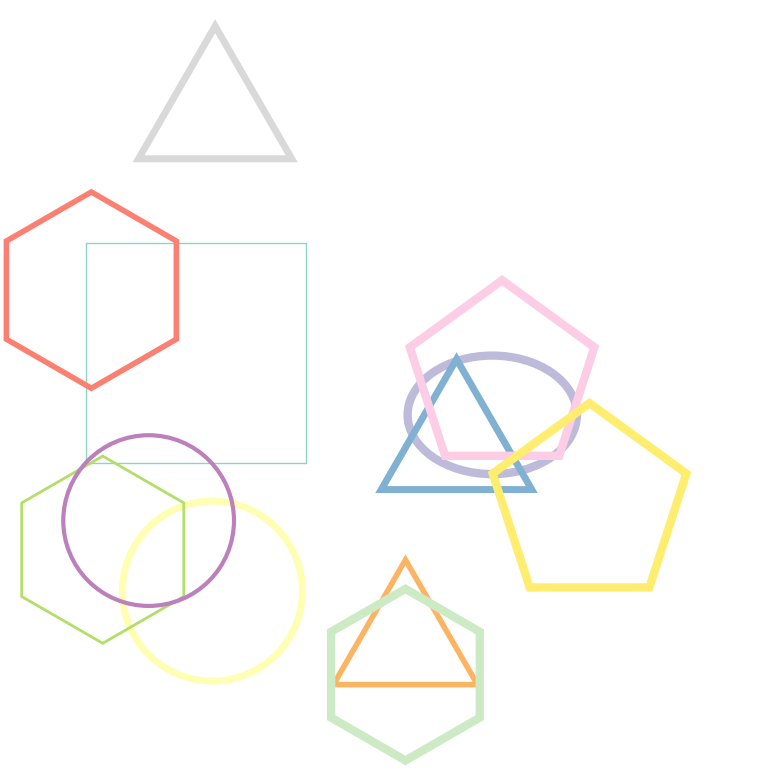[{"shape": "square", "thickness": 0.5, "radius": 0.71, "center": [0.254, 0.541]}, {"shape": "circle", "thickness": 2.5, "radius": 0.58, "center": [0.276, 0.232]}, {"shape": "oval", "thickness": 3, "radius": 0.55, "center": [0.639, 0.461]}, {"shape": "hexagon", "thickness": 2, "radius": 0.64, "center": [0.119, 0.623]}, {"shape": "triangle", "thickness": 2.5, "radius": 0.56, "center": [0.593, 0.421]}, {"shape": "triangle", "thickness": 2, "radius": 0.54, "center": [0.527, 0.165]}, {"shape": "hexagon", "thickness": 1, "radius": 0.61, "center": [0.133, 0.286]}, {"shape": "pentagon", "thickness": 3, "radius": 0.63, "center": [0.652, 0.51]}, {"shape": "triangle", "thickness": 2.5, "radius": 0.57, "center": [0.279, 0.851]}, {"shape": "circle", "thickness": 1.5, "radius": 0.55, "center": [0.193, 0.324]}, {"shape": "hexagon", "thickness": 3, "radius": 0.56, "center": [0.527, 0.124]}, {"shape": "pentagon", "thickness": 3, "radius": 0.66, "center": [0.766, 0.344]}]